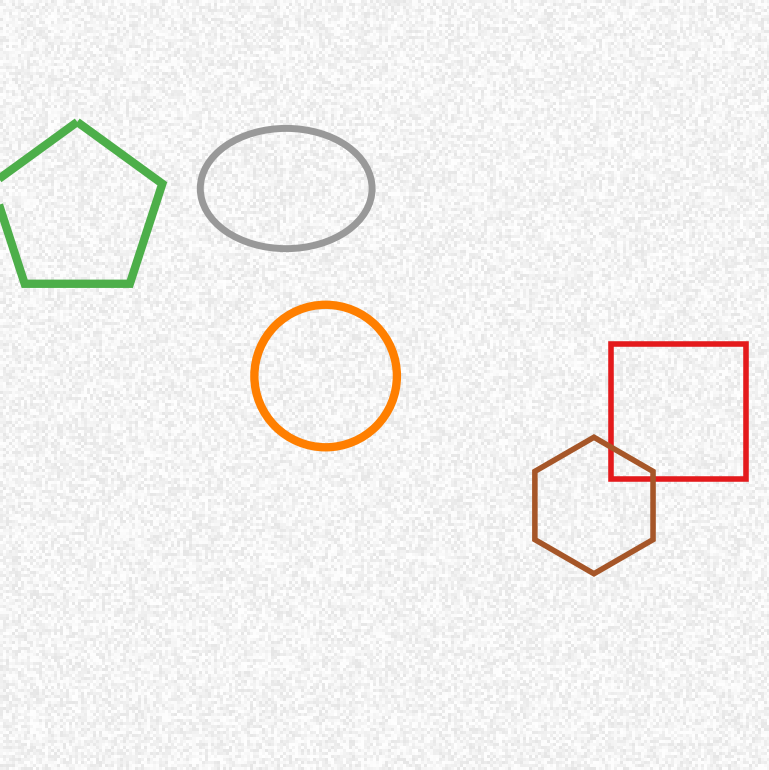[{"shape": "square", "thickness": 2, "radius": 0.44, "center": [0.881, 0.465]}, {"shape": "pentagon", "thickness": 3, "radius": 0.58, "center": [0.1, 0.725]}, {"shape": "circle", "thickness": 3, "radius": 0.46, "center": [0.423, 0.512]}, {"shape": "hexagon", "thickness": 2, "radius": 0.44, "center": [0.771, 0.344]}, {"shape": "oval", "thickness": 2.5, "radius": 0.56, "center": [0.372, 0.755]}]